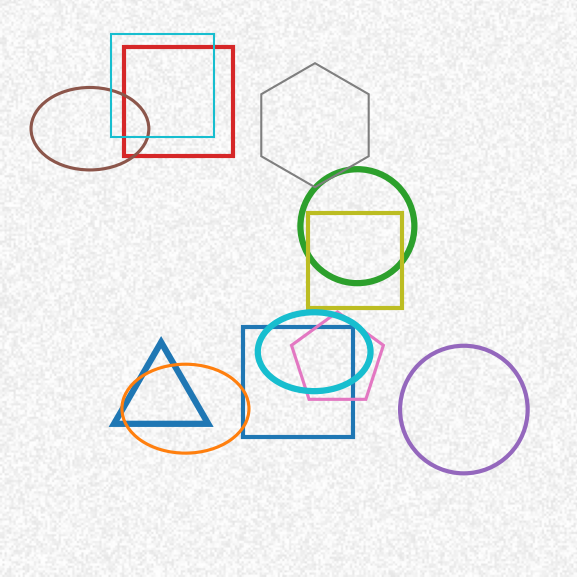[{"shape": "square", "thickness": 2, "radius": 0.48, "center": [0.516, 0.338]}, {"shape": "triangle", "thickness": 3, "radius": 0.47, "center": [0.279, 0.312]}, {"shape": "oval", "thickness": 1.5, "radius": 0.55, "center": [0.321, 0.291]}, {"shape": "circle", "thickness": 3, "radius": 0.49, "center": [0.619, 0.607]}, {"shape": "square", "thickness": 2, "radius": 0.47, "center": [0.309, 0.824]}, {"shape": "circle", "thickness": 2, "radius": 0.55, "center": [0.803, 0.29]}, {"shape": "oval", "thickness": 1.5, "radius": 0.51, "center": [0.156, 0.776]}, {"shape": "pentagon", "thickness": 1.5, "radius": 0.42, "center": [0.584, 0.375]}, {"shape": "hexagon", "thickness": 1, "radius": 0.54, "center": [0.545, 0.782]}, {"shape": "square", "thickness": 2, "radius": 0.41, "center": [0.615, 0.548]}, {"shape": "square", "thickness": 1, "radius": 0.45, "center": [0.282, 0.851]}, {"shape": "oval", "thickness": 3, "radius": 0.49, "center": [0.544, 0.39]}]